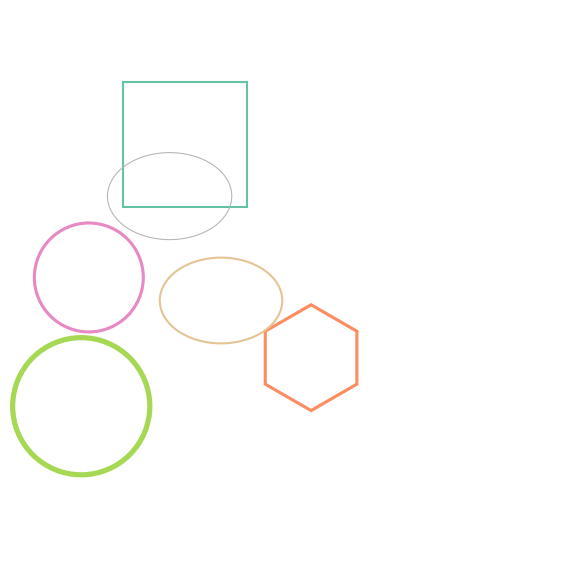[{"shape": "square", "thickness": 1, "radius": 0.54, "center": [0.321, 0.749]}, {"shape": "hexagon", "thickness": 1.5, "radius": 0.46, "center": [0.539, 0.38]}, {"shape": "circle", "thickness": 1.5, "radius": 0.47, "center": [0.154, 0.519]}, {"shape": "circle", "thickness": 2.5, "radius": 0.59, "center": [0.141, 0.296]}, {"shape": "oval", "thickness": 1, "radius": 0.53, "center": [0.383, 0.479]}, {"shape": "oval", "thickness": 0.5, "radius": 0.54, "center": [0.294, 0.66]}]